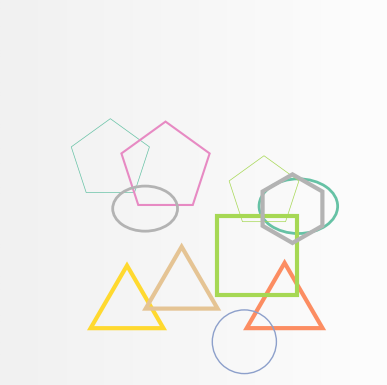[{"shape": "oval", "thickness": 2, "radius": 0.51, "center": [0.77, 0.464]}, {"shape": "pentagon", "thickness": 0.5, "radius": 0.53, "center": [0.285, 0.586]}, {"shape": "triangle", "thickness": 3, "radius": 0.56, "center": [0.734, 0.204]}, {"shape": "circle", "thickness": 1, "radius": 0.41, "center": [0.631, 0.112]}, {"shape": "pentagon", "thickness": 1.5, "radius": 0.6, "center": [0.427, 0.564]}, {"shape": "square", "thickness": 3, "radius": 0.51, "center": [0.663, 0.336]}, {"shape": "pentagon", "thickness": 0.5, "radius": 0.47, "center": [0.681, 0.501]}, {"shape": "triangle", "thickness": 3, "radius": 0.54, "center": [0.328, 0.202]}, {"shape": "triangle", "thickness": 3, "radius": 0.54, "center": [0.469, 0.252]}, {"shape": "oval", "thickness": 2, "radius": 0.42, "center": [0.374, 0.458]}, {"shape": "hexagon", "thickness": 3, "radius": 0.45, "center": [0.755, 0.458]}]